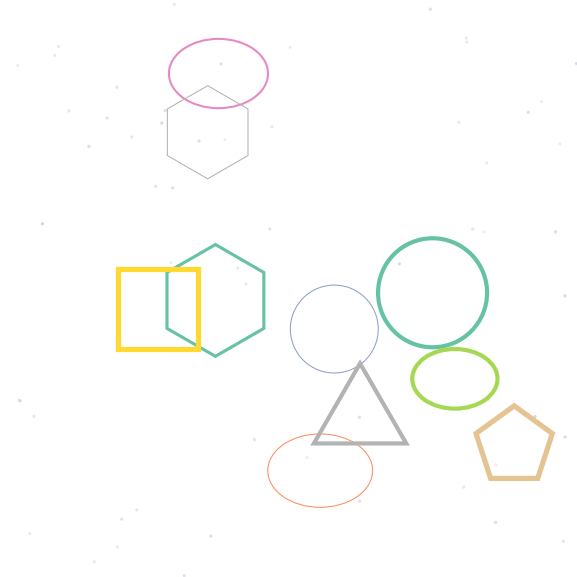[{"shape": "hexagon", "thickness": 1.5, "radius": 0.48, "center": [0.373, 0.479]}, {"shape": "circle", "thickness": 2, "radius": 0.47, "center": [0.749, 0.492]}, {"shape": "oval", "thickness": 0.5, "radius": 0.45, "center": [0.554, 0.184]}, {"shape": "circle", "thickness": 0.5, "radius": 0.38, "center": [0.579, 0.429]}, {"shape": "oval", "thickness": 1, "radius": 0.43, "center": [0.378, 0.872]}, {"shape": "oval", "thickness": 2, "radius": 0.37, "center": [0.788, 0.343]}, {"shape": "square", "thickness": 2.5, "radius": 0.35, "center": [0.273, 0.465]}, {"shape": "pentagon", "thickness": 2.5, "radius": 0.35, "center": [0.89, 0.227]}, {"shape": "hexagon", "thickness": 0.5, "radius": 0.4, "center": [0.36, 0.77]}, {"shape": "triangle", "thickness": 2, "radius": 0.46, "center": [0.623, 0.277]}]